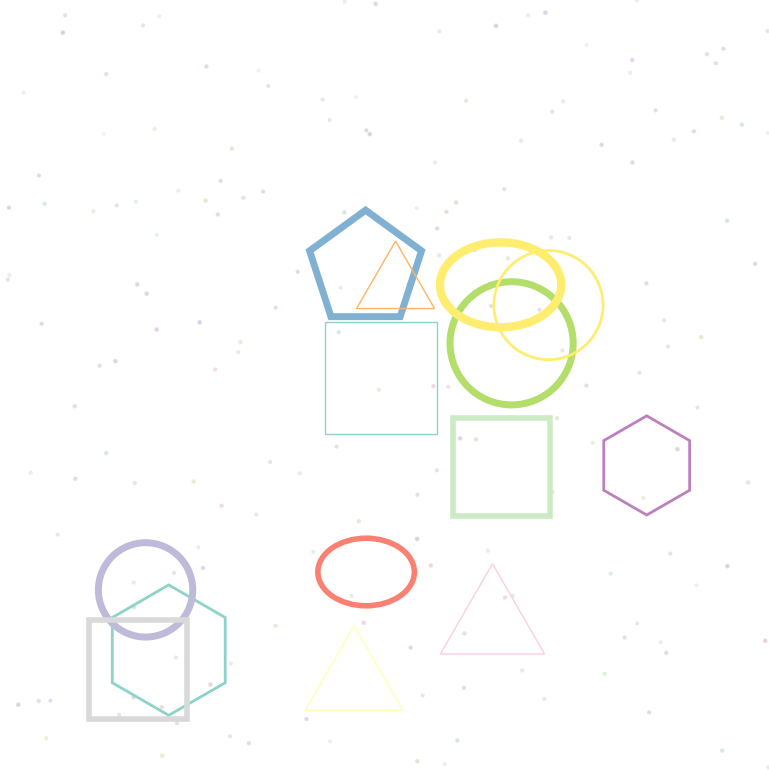[{"shape": "square", "thickness": 0.5, "radius": 0.36, "center": [0.495, 0.509]}, {"shape": "hexagon", "thickness": 1, "radius": 0.42, "center": [0.219, 0.156]}, {"shape": "triangle", "thickness": 0.5, "radius": 0.37, "center": [0.46, 0.114]}, {"shape": "circle", "thickness": 2.5, "radius": 0.31, "center": [0.189, 0.234]}, {"shape": "oval", "thickness": 2, "radius": 0.31, "center": [0.475, 0.257]}, {"shape": "pentagon", "thickness": 2.5, "radius": 0.38, "center": [0.475, 0.651]}, {"shape": "triangle", "thickness": 0.5, "radius": 0.29, "center": [0.514, 0.628]}, {"shape": "circle", "thickness": 2.5, "radius": 0.4, "center": [0.664, 0.554]}, {"shape": "triangle", "thickness": 0.5, "radius": 0.39, "center": [0.64, 0.19]}, {"shape": "square", "thickness": 2, "radius": 0.32, "center": [0.179, 0.13]}, {"shape": "hexagon", "thickness": 1, "radius": 0.32, "center": [0.84, 0.396]}, {"shape": "square", "thickness": 2, "radius": 0.32, "center": [0.651, 0.393]}, {"shape": "circle", "thickness": 1, "radius": 0.35, "center": [0.712, 0.604]}, {"shape": "oval", "thickness": 3, "radius": 0.39, "center": [0.65, 0.63]}]